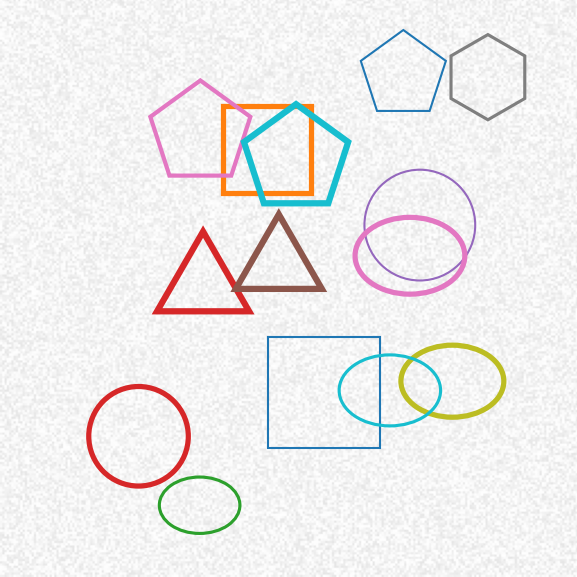[{"shape": "pentagon", "thickness": 1, "radius": 0.39, "center": [0.698, 0.87]}, {"shape": "square", "thickness": 1, "radius": 0.48, "center": [0.561, 0.32]}, {"shape": "square", "thickness": 2.5, "radius": 0.38, "center": [0.463, 0.74]}, {"shape": "oval", "thickness": 1.5, "radius": 0.35, "center": [0.346, 0.124]}, {"shape": "triangle", "thickness": 3, "radius": 0.46, "center": [0.352, 0.506]}, {"shape": "circle", "thickness": 2.5, "radius": 0.43, "center": [0.24, 0.244]}, {"shape": "circle", "thickness": 1, "radius": 0.48, "center": [0.727, 0.609]}, {"shape": "triangle", "thickness": 3, "radius": 0.43, "center": [0.483, 0.542]}, {"shape": "pentagon", "thickness": 2, "radius": 0.46, "center": [0.347, 0.769]}, {"shape": "oval", "thickness": 2.5, "radius": 0.48, "center": [0.71, 0.556]}, {"shape": "hexagon", "thickness": 1.5, "radius": 0.37, "center": [0.845, 0.865]}, {"shape": "oval", "thickness": 2.5, "radius": 0.45, "center": [0.783, 0.339]}, {"shape": "oval", "thickness": 1.5, "radius": 0.44, "center": [0.675, 0.323]}, {"shape": "pentagon", "thickness": 3, "radius": 0.47, "center": [0.513, 0.724]}]